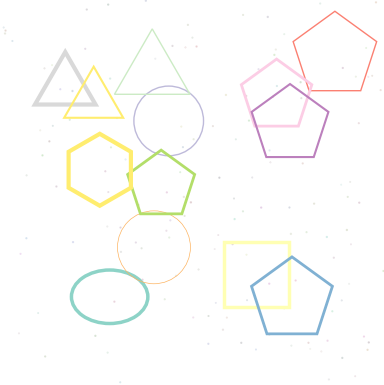[{"shape": "oval", "thickness": 2.5, "radius": 0.5, "center": [0.285, 0.229]}, {"shape": "square", "thickness": 2.5, "radius": 0.42, "center": [0.667, 0.287]}, {"shape": "circle", "thickness": 1, "radius": 0.45, "center": [0.438, 0.686]}, {"shape": "pentagon", "thickness": 1, "radius": 0.57, "center": [0.87, 0.857]}, {"shape": "pentagon", "thickness": 2, "radius": 0.55, "center": [0.758, 0.222]}, {"shape": "circle", "thickness": 0.5, "radius": 0.47, "center": [0.4, 0.358]}, {"shape": "pentagon", "thickness": 2, "radius": 0.46, "center": [0.419, 0.519]}, {"shape": "pentagon", "thickness": 2, "radius": 0.48, "center": [0.718, 0.75]}, {"shape": "triangle", "thickness": 3, "radius": 0.45, "center": [0.169, 0.774]}, {"shape": "pentagon", "thickness": 1.5, "radius": 0.52, "center": [0.753, 0.677]}, {"shape": "triangle", "thickness": 1, "radius": 0.57, "center": [0.395, 0.812]}, {"shape": "triangle", "thickness": 1.5, "radius": 0.44, "center": [0.243, 0.738]}, {"shape": "hexagon", "thickness": 3, "radius": 0.47, "center": [0.259, 0.559]}]